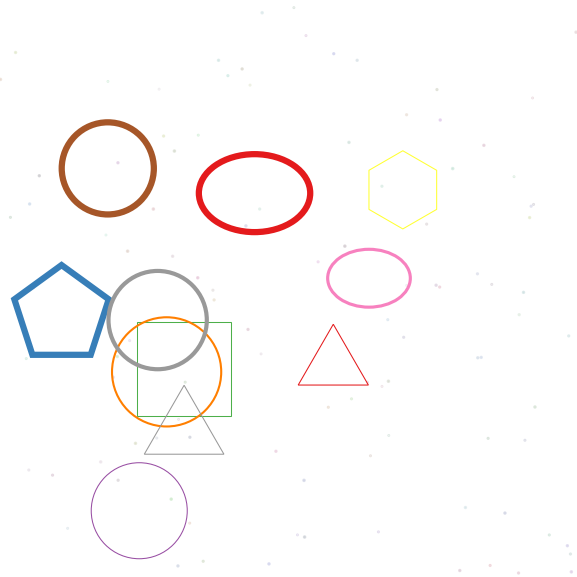[{"shape": "triangle", "thickness": 0.5, "radius": 0.35, "center": [0.577, 0.367]}, {"shape": "oval", "thickness": 3, "radius": 0.48, "center": [0.441, 0.665]}, {"shape": "pentagon", "thickness": 3, "radius": 0.43, "center": [0.107, 0.454]}, {"shape": "square", "thickness": 0.5, "radius": 0.41, "center": [0.319, 0.361]}, {"shape": "circle", "thickness": 0.5, "radius": 0.42, "center": [0.241, 0.115]}, {"shape": "circle", "thickness": 1, "radius": 0.47, "center": [0.289, 0.355]}, {"shape": "hexagon", "thickness": 0.5, "radius": 0.34, "center": [0.698, 0.67]}, {"shape": "circle", "thickness": 3, "radius": 0.4, "center": [0.187, 0.708]}, {"shape": "oval", "thickness": 1.5, "radius": 0.36, "center": [0.639, 0.517]}, {"shape": "circle", "thickness": 2, "radius": 0.43, "center": [0.273, 0.445]}, {"shape": "triangle", "thickness": 0.5, "radius": 0.4, "center": [0.319, 0.252]}]